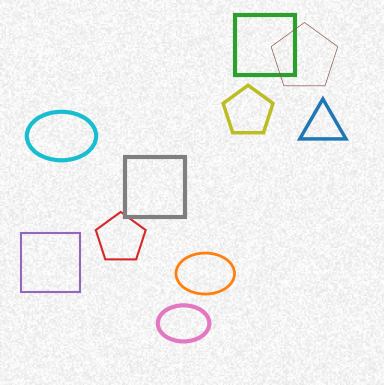[{"shape": "triangle", "thickness": 2.5, "radius": 0.35, "center": [0.839, 0.674]}, {"shape": "oval", "thickness": 2, "radius": 0.38, "center": [0.533, 0.289]}, {"shape": "square", "thickness": 3, "radius": 0.39, "center": [0.689, 0.884]}, {"shape": "pentagon", "thickness": 1.5, "radius": 0.34, "center": [0.314, 0.381]}, {"shape": "square", "thickness": 1.5, "radius": 0.38, "center": [0.132, 0.318]}, {"shape": "pentagon", "thickness": 0.5, "radius": 0.45, "center": [0.791, 0.851]}, {"shape": "oval", "thickness": 3, "radius": 0.33, "center": [0.477, 0.16]}, {"shape": "square", "thickness": 3, "radius": 0.39, "center": [0.403, 0.515]}, {"shape": "pentagon", "thickness": 2.5, "radius": 0.34, "center": [0.644, 0.71]}, {"shape": "oval", "thickness": 3, "radius": 0.45, "center": [0.16, 0.647]}]